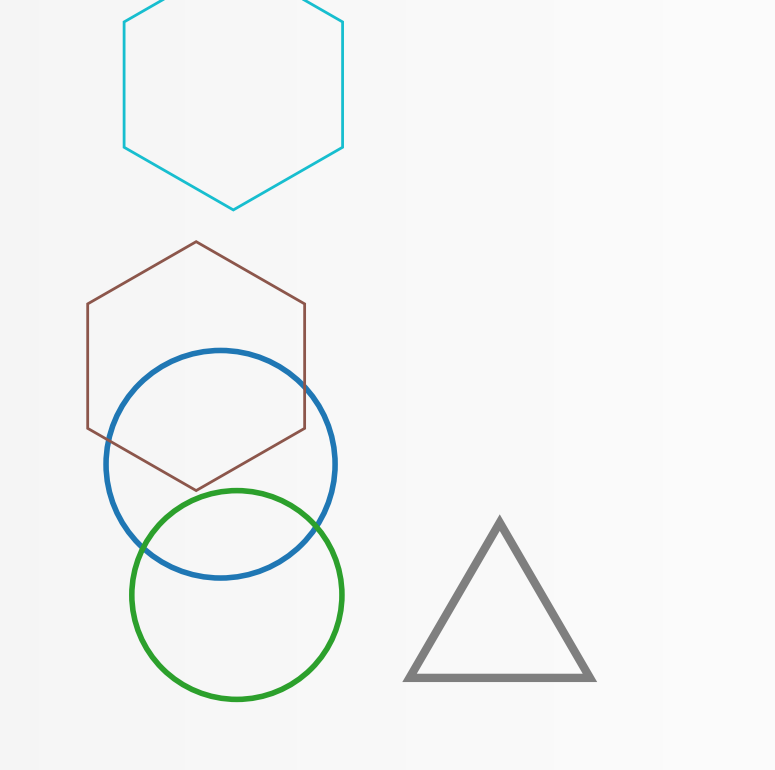[{"shape": "circle", "thickness": 2, "radius": 0.74, "center": [0.285, 0.397]}, {"shape": "circle", "thickness": 2, "radius": 0.68, "center": [0.306, 0.227]}, {"shape": "hexagon", "thickness": 1, "radius": 0.81, "center": [0.253, 0.525]}, {"shape": "triangle", "thickness": 3, "radius": 0.67, "center": [0.645, 0.187]}, {"shape": "hexagon", "thickness": 1, "radius": 0.81, "center": [0.301, 0.89]}]